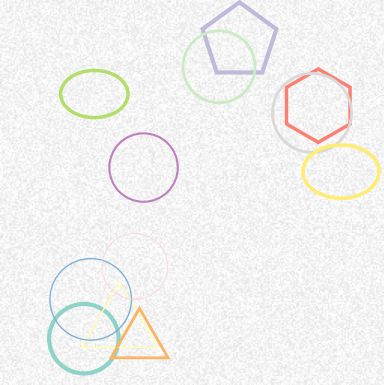[{"shape": "circle", "thickness": 3, "radius": 0.45, "center": [0.218, 0.12]}, {"shape": "triangle", "thickness": 1, "radius": 0.57, "center": [0.31, 0.154]}, {"shape": "pentagon", "thickness": 3, "radius": 0.5, "center": [0.622, 0.893]}, {"shape": "hexagon", "thickness": 2.5, "radius": 0.48, "center": [0.827, 0.726]}, {"shape": "circle", "thickness": 1, "radius": 0.53, "center": [0.236, 0.222]}, {"shape": "triangle", "thickness": 2, "radius": 0.43, "center": [0.362, 0.113]}, {"shape": "oval", "thickness": 2.5, "radius": 0.44, "center": [0.245, 0.756]}, {"shape": "circle", "thickness": 0.5, "radius": 0.43, "center": [0.35, 0.308]}, {"shape": "circle", "thickness": 2, "radius": 0.51, "center": [0.81, 0.707]}, {"shape": "circle", "thickness": 1.5, "radius": 0.44, "center": [0.373, 0.565]}, {"shape": "circle", "thickness": 2, "radius": 0.47, "center": [0.569, 0.827]}, {"shape": "oval", "thickness": 2.5, "radius": 0.49, "center": [0.886, 0.554]}]